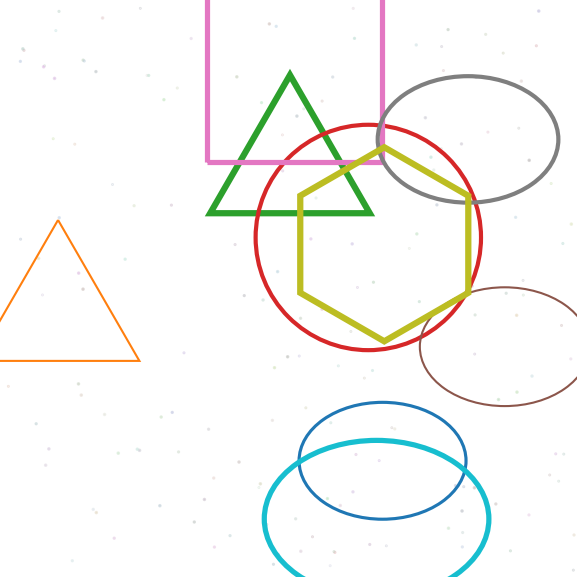[{"shape": "oval", "thickness": 1.5, "radius": 0.72, "center": [0.662, 0.201]}, {"shape": "triangle", "thickness": 1, "radius": 0.81, "center": [0.101, 0.456]}, {"shape": "triangle", "thickness": 3, "radius": 0.8, "center": [0.502, 0.71]}, {"shape": "circle", "thickness": 2, "radius": 0.98, "center": [0.638, 0.588]}, {"shape": "oval", "thickness": 1, "radius": 0.73, "center": [0.874, 0.399]}, {"shape": "square", "thickness": 2.5, "radius": 0.75, "center": [0.51, 0.869]}, {"shape": "oval", "thickness": 2, "radius": 0.78, "center": [0.81, 0.758]}, {"shape": "hexagon", "thickness": 3, "radius": 0.84, "center": [0.665, 0.576]}, {"shape": "oval", "thickness": 2.5, "radius": 0.97, "center": [0.652, 0.1]}]